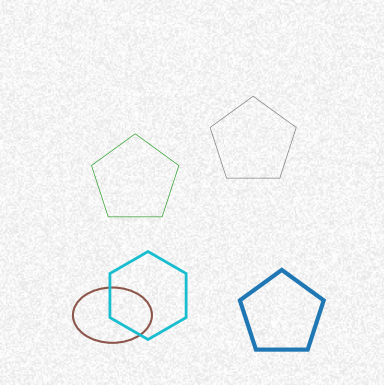[{"shape": "pentagon", "thickness": 3, "radius": 0.57, "center": [0.732, 0.184]}, {"shape": "pentagon", "thickness": 0.5, "radius": 0.6, "center": [0.351, 0.533]}, {"shape": "oval", "thickness": 1.5, "radius": 0.51, "center": [0.292, 0.181]}, {"shape": "pentagon", "thickness": 0.5, "radius": 0.59, "center": [0.658, 0.632]}, {"shape": "hexagon", "thickness": 2, "radius": 0.57, "center": [0.384, 0.232]}]